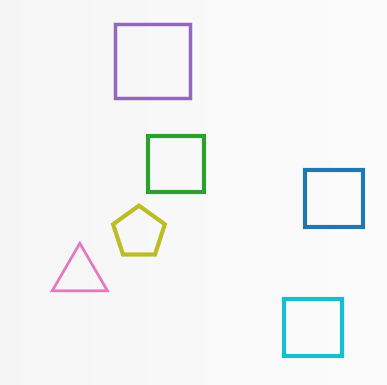[{"shape": "square", "thickness": 3, "radius": 0.38, "center": [0.861, 0.485]}, {"shape": "square", "thickness": 3, "radius": 0.36, "center": [0.455, 0.574]}, {"shape": "square", "thickness": 2.5, "radius": 0.48, "center": [0.392, 0.842]}, {"shape": "triangle", "thickness": 2, "radius": 0.41, "center": [0.206, 0.286]}, {"shape": "pentagon", "thickness": 3, "radius": 0.35, "center": [0.359, 0.396]}, {"shape": "square", "thickness": 3, "radius": 0.37, "center": [0.807, 0.149]}]